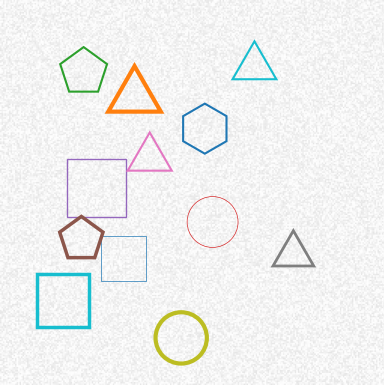[{"shape": "square", "thickness": 0.5, "radius": 0.29, "center": [0.321, 0.329]}, {"shape": "hexagon", "thickness": 1.5, "radius": 0.33, "center": [0.532, 0.666]}, {"shape": "triangle", "thickness": 3, "radius": 0.39, "center": [0.349, 0.749]}, {"shape": "pentagon", "thickness": 1.5, "radius": 0.32, "center": [0.217, 0.814]}, {"shape": "circle", "thickness": 0.5, "radius": 0.33, "center": [0.552, 0.423]}, {"shape": "square", "thickness": 1, "radius": 0.38, "center": [0.251, 0.512]}, {"shape": "pentagon", "thickness": 2.5, "radius": 0.3, "center": [0.211, 0.379]}, {"shape": "triangle", "thickness": 1.5, "radius": 0.33, "center": [0.389, 0.59]}, {"shape": "triangle", "thickness": 2, "radius": 0.31, "center": [0.762, 0.34]}, {"shape": "circle", "thickness": 3, "radius": 0.33, "center": [0.471, 0.122]}, {"shape": "square", "thickness": 2.5, "radius": 0.34, "center": [0.164, 0.219]}, {"shape": "triangle", "thickness": 1.5, "radius": 0.33, "center": [0.661, 0.827]}]